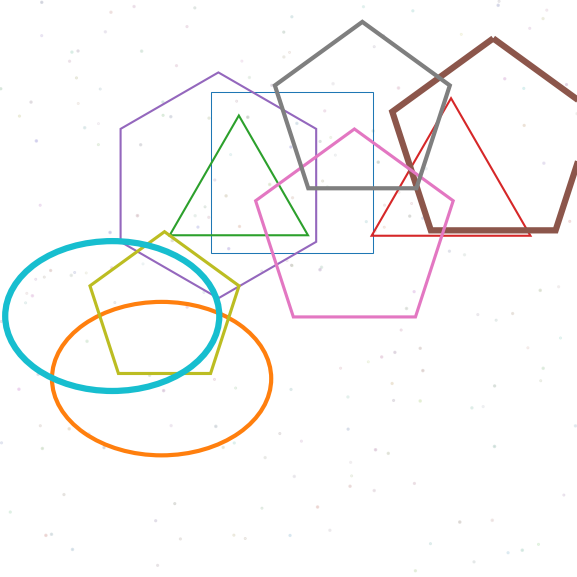[{"shape": "square", "thickness": 0.5, "radius": 0.7, "center": [0.506, 0.7]}, {"shape": "oval", "thickness": 2, "radius": 0.95, "center": [0.28, 0.344]}, {"shape": "triangle", "thickness": 1, "radius": 0.69, "center": [0.414, 0.661]}, {"shape": "triangle", "thickness": 1, "radius": 0.79, "center": [0.781, 0.67]}, {"shape": "hexagon", "thickness": 1, "radius": 0.98, "center": [0.378, 0.678]}, {"shape": "pentagon", "thickness": 3, "radius": 0.92, "center": [0.854, 0.749]}, {"shape": "pentagon", "thickness": 1.5, "radius": 0.9, "center": [0.614, 0.596]}, {"shape": "pentagon", "thickness": 2, "radius": 0.8, "center": [0.627, 0.802]}, {"shape": "pentagon", "thickness": 1.5, "radius": 0.68, "center": [0.285, 0.462]}, {"shape": "oval", "thickness": 3, "radius": 0.93, "center": [0.194, 0.452]}]